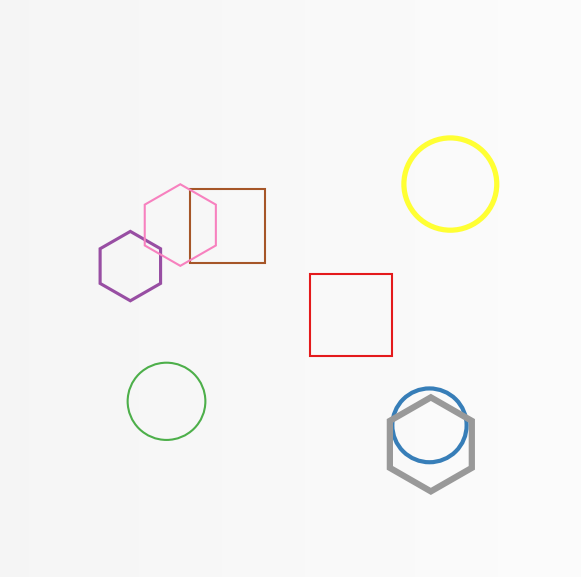[{"shape": "square", "thickness": 1, "radius": 0.36, "center": [0.604, 0.454]}, {"shape": "circle", "thickness": 2, "radius": 0.32, "center": [0.739, 0.263]}, {"shape": "circle", "thickness": 1, "radius": 0.33, "center": [0.286, 0.304]}, {"shape": "hexagon", "thickness": 1.5, "radius": 0.3, "center": [0.224, 0.538]}, {"shape": "circle", "thickness": 2.5, "radius": 0.4, "center": [0.775, 0.68]}, {"shape": "square", "thickness": 1, "radius": 0.32, "center": [0.391, 0.608]}, {"shape": "hexagon", "thickness": 1, "radius": 0.35, "center": [0.31, 0.609]}, {"shape": "hexagon", "thickness": 3, "radius": 0.41, "center": [0.741, 0.23]}]